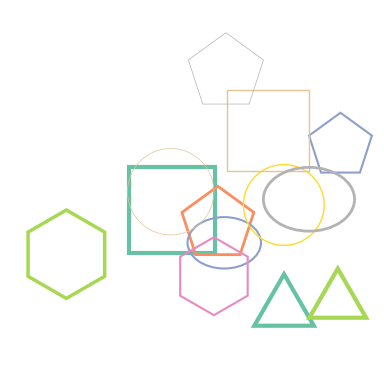[{"shape": "triangle", "thickness": 3, "radius": 0.45, "center": [0.738, 0.199]}, {"shape": "square", "thickness": 3, "radius": 0.56, "center": [0.447, 0.455]}, {"shape": "pentagon", "thickness": 2, "radius": 0.49, "center": [0.566, 0.418]}, {"shape": "pentagon", "thickness": 1.5, "radius": 0.43, "center": [0.884, 0.621]}, {"shape": "oval", "thickness": 1.5, "radius": 0.48, "center": [0.582, 0.369]}, {"shape": "hexagon", "thickness": 1.5, "radius": 0.51, "center": [0.556, 0.283]}, {"shape": "triangle", "thickness": 3, "radius": 0.42, "center": [0.877, 0.217]}, {"shape": "hexagon", "thickness": 2.5, "radius": 0.57, "center": [0.172, 0.34]}, {"shape": "circle", "thickness": 1, "radius": 0.52, "center": [0.737, 0.468]}, {"shape": "circle", "thickness": 0.5, "radius": 0.56, "center": [0.443, 0.502]}, {"shape": "square", "thickness": 1, "radius": 0.53, "center": [0.696, 0.661]}, {"shape": "oval", "thickness": 2, "radius": 0.59, "center": [0.803, 0.482]}, {"shape": "pentagon", "thickness": 0.5, "radius": 0.51, "center": [0.587, 0.813]}]